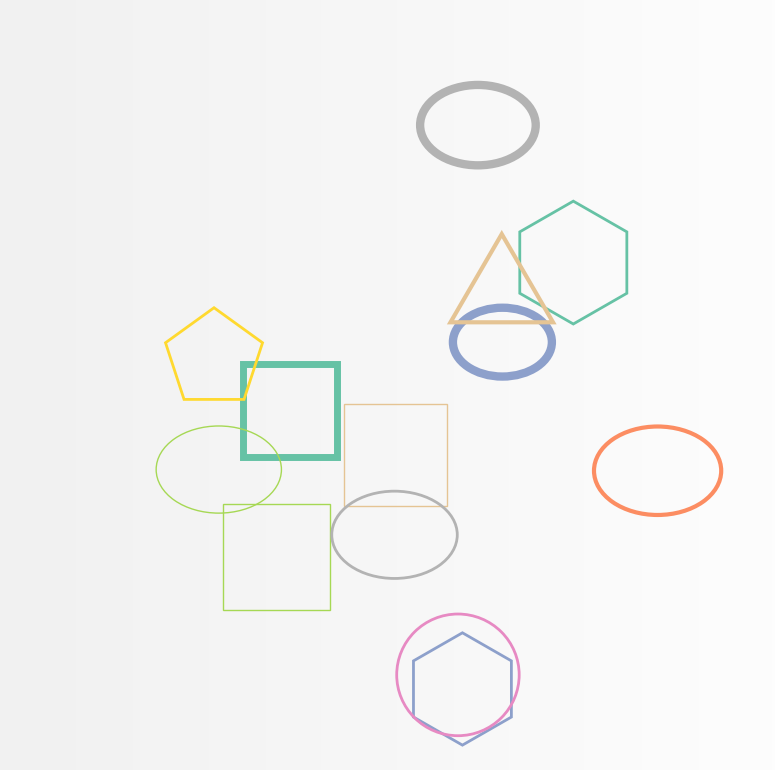[{"shape": "square", "thickness": 2.5, "radius": 0.3, "center": [0.374, 0.467]}, {"shape": "hexagon", "thickness": 1, "radius": 0.4, "center": [0.74, 0.659]}, {"shape": "oval", "thickness": 1.5, "radius": 0.41, "center": [0.849, 0.389]}, {"shape": "hexagon", "thickness": 1, "radius": 0.36, "center": [0.597, 0.105]}, {"shape": "oval", "thickness": 3, "radius": 0.32, "center": [0.648, 0.556]}, {"shape": "circle", "thickness": 1, "radius": 0.4, "center": [0.591, 0.124]}, {"shape": "square", "thickness": 0.5, "radius": 0.34, "center": [0.357, 0.276]}, {"shape": "oval", "thickness": 0.5, "radius": 0.4, "center": [0.282, 0.39]}, {"shape": "pentagon", "thickness": 1, "radius": 0.33, "center": [0.276, 0.535]}, {"shape": "triangle", "thickness": 1.5, "radius": 0.38, "center": [0.647, 0.62]}, {"shape": "square", "thickness": 0.5, "radius": 0.33, "center": [0.51, 0.409]}, {"shape": "oval", "thickness": 1, "radius": 0.4, "center": [0.509, 0.305]}, {"shape": "oval", "thickness": 3, "radius": 0.37, "center": [0.617, 0.837]}]